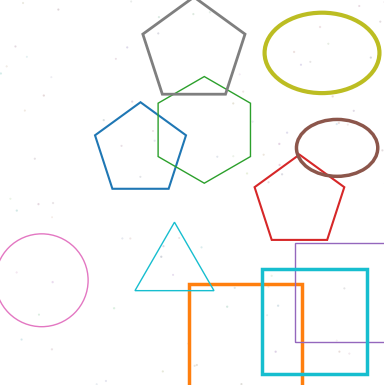[{"shape": "pentagon", "thickness": 1.5, "radius": 0.62, "center": [0.365, 0.61]}, {"shape": "square", "thickness": 2.5, "radius": 0.74, "center": [0.638, 0.115]}, {"shape": "hexagon", "thickness": 1, "radius": 0.69, "center": [0.531, 0.663]}, {"shape": "pentagon", "thickness": 1.5, "radius": 0.61, "center": [0.778, 0.476]}, {"shape": "square", "thickness": 1, "radius": 0.64, "center": [0.893, 0.241]}, {"shape": "oval", "thickness": 2.5, "radius": 0.53, "center": [0.876, 0.616]}, {"shape": "circle", "thickness": 1, "radius": 0.6, "center": [0.108, 0.272]}, {"shape": "pentagon", "thickness": 2, "radius": 0.7, "center": [0.504, 0.868]}, {"shape": "oval", "thickness": 3, "radius": 0.75, "center": [0.836, 0.863]}, {"shape": "square", "thickness": 2.5, "radius": 0.68, "center": [0.817, 0.165]}, {"shape": "triangle", "thickness": 1, "radius": 0.59, "center": [0.453, 0.304]}]